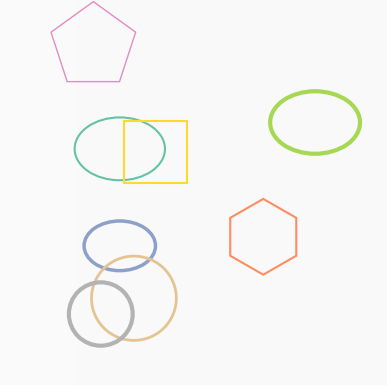[{"shape": "oval", "thickness": 1.5, "radius": 0.58, "center": [0.309, 0.613]}, {"shape": "hexagon", "thickness": 1.5, "radius": 0.49, "center": [0.679, 0.385]}, {"shape": "oval", "thickness": 2.5, "radius": 0.46, "center": [0.309, 0.362]}, {"shape": "pentagon", "thickness": 1, "radius": 0.57, "center": [0.241, 0.881]}, {"shape": "oval", "thickness": 3, "radius": 0.58, "center": [0.813, 0.682]}, {"shape": "square", "thickness": 1.5, "radius": 0.4, "center": [0.401, 0.605]}, {"shape": "circle", "thickness": 2, "radius": 0.55, "center": [0.346, 0.225]}, {"shape": "circle", "thickness": 3, "radius": 0.41, "center": [0.26, 0.184]}]